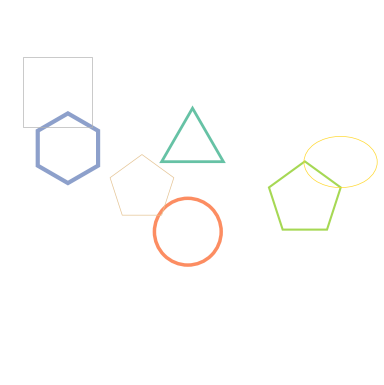[{"shape": "triangle", "thickness": 2, "radius": 0.46, "center": [0.5, 0.626]}, {"shape": "circle", "thickness": 2.5, "radius": 0.43, "center": [0.488, 0.398]}, {"shape": "hexagon", "thickness": 3, "radius": 0.45, "center": [0.176, 0.615]}, {"shape": "pentagon", "thickness": 1.5, "radius": 0.49, "center": [0.792, 0.483]}, {"shape": "oval", "thickness": 0.5, "radius": 0.48, "center": [0.885, 0.579]}, {"shape": "pentagon", "thickness": 0.5, "radius": 0.44, "center": [0.369, 0.512]}, {"shape": "square", "thickness": 0.5, "radius": 0.45, "center": [0.149, 0.761]}]